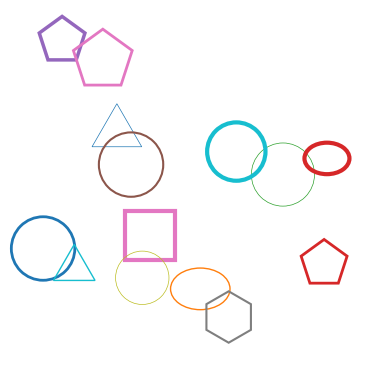[{"shape": "circle", "thickness": 2, "radius": 0.41, "center": [0.112, 0.355]}, {"shape": "triangle", "thickness": 0.5, "radius": 0.37, "center": [0.304, 0.656]}, {"shape": "oval", "thickness": 1, "radius": 0.39, "center": [0.52, 0.25]}, {"shape": "circle", "thickness": 0.5, "radius": 0.41, "center": [0.735, 0.547]}, {"shape": "oval", "thickness": 3, "radius": 0.29, "center": [0.849, 0.589]}, {"shape": "pentagon", "thickness": 2, "radius": 0.31, "center": [0.842, 0.315]}, {"shape": "pentagon", "thickness": 2.5, "radius": 0.31, "center": [0.161, 0.895]}, {"shape": "circle", "thickness": 1.5, "radius": 0.42, "center": [0.34, 0.573]}, {"shape": "square", "thickness": 3, "radius": 0.32, "center": [0.39, 0.388]}, {"shape": "pentagon", "thickness": 2, "radius": 0.4, "center": [0.267, 0.844]}, {"shape": "hexagon", "thickness": 1.5, "radius": 0.33, "center": [0.594, 0.177]}, {"shape": "circle", "thickness": 0.5, "radius": 0.35, "center": [0.37, 0.278]}, {"shape": "circle", "thickness": 3, "radius": 0.38, "center": [0.614, 0.606]}, {"shape": "triangle", "thickness": 1, "radius": 0.31, "center": [0.193, 0.303]}]